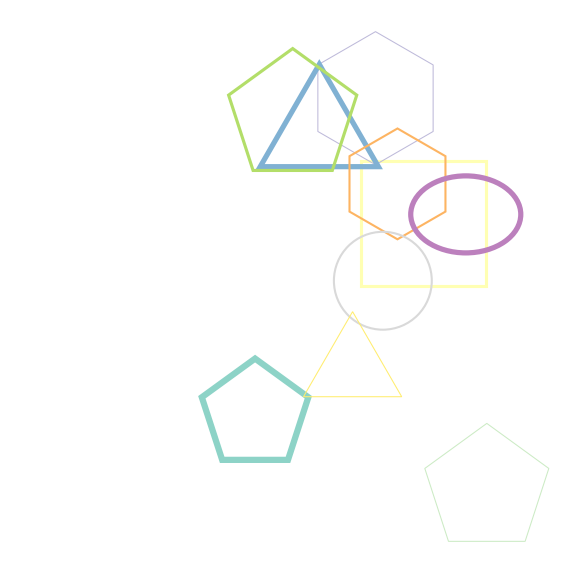[{"shape": "pentagon", "thickness": 3, "radius": 0.48, "center": [0.442, 0.281]}, {"shape": "square", "thickness": 1.5, "radius": 0.54, "center": [0.733, 0.612]}, {"shape": "hexagon", "thickness": 0.5, "radius": 0.58, "center": [0.65, 0.829]}, {"shape": "triangle", "thickness": 2.5, "radius": 0.59, "center": [0.553, 0.77]}, {"shape": "hexagon", "thickness": 1, "radius": 0.48, "center": [0.688, 0.681]}, {"shape": "pentagon", "thickness": 1.5, "radius": 0.58, "center": [0.507, 0.798]}, {"shape": "circle", "thickness": 1, "radius": 0.42, "center": [0.663, 0.513]}, {"shape": "oval", "thickness": 2.5, "radius": 0.48, "center": [0.807, 0.628]}, {"shape": "pentagon", "thickness": 0.5, "radius": 0.56, "center": [0.843, 0.153]}, {"shape": "triangle", "thickness": 0.5, "radius": 0.49, "center": [0.611, 0.361]}]